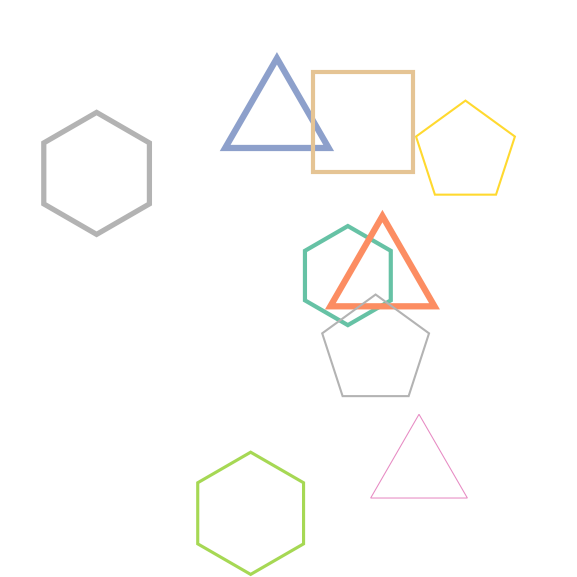[{"shape": "hexagon", "thickness": 2, "radius": 0.43, "center": [0.602, 0.522]}, {"shape": "triangle", "thickness": 3, "radius": 0.52, "center": [0.662, 0.521]}, {"shape": "triangle", "thickness": 3, "radius": 0.52, "center": [0.48, 0.795]}, {"shape": "triangle", "thickness": 0.5, "radius": 0.48, "center": [0.726, 0.185]}, {"shape": "hexagon", "thickness": 1.5, "radius": 0.53, "center": [0.434, 0.11]}, {"shape": "pentagon", "thickness": 1, "radius": 0.45, "center": [0.806, 0.735]}, {"shape": "square", "thickness": 2, "radius": 0.43, "center": [0.629, 0.789]}, {"shape": "pentagon", "thickness": 1, "radius": 0.49, "center": [0.65, 0.392]}, {"shape": "hexagon", "thickness": 2.5, "radius": 0.53, "center": [0.167, 0.699]}]